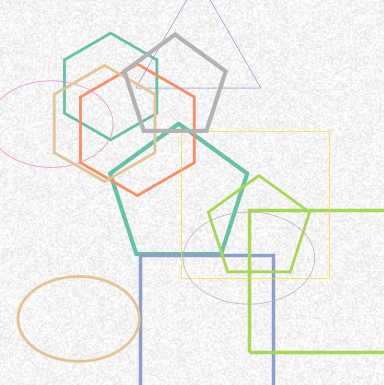[{"shape": "pentagon", "thickness": 3, "radius": 0.94, "center": [0.464, 0.491]}, {"shape": "hexagon", "thickness": 2, "radius": 0.69, "center": [0.287, 0.775]}, {"shape": "hexagon", "thickness": 2, "radius": 0.85, "center": [0.357, 0.663]}, {"shape": "triangle", "thickness": 0.5, "radius": 0.94, "center": [0.515, 0.865]}, {"shape": "square", "thickness": 2.5, "radius": 0.86, "center": [0.536, 0.166]}, {"shape": "oval", "thickness": 0.5, "radius": 0.8, "center": [0.133, 0.678]}, {"shape": "square", "thickness": 2.5, "radius": 0.92, "center": [0.83, 0.271]}, {"shape": "pentagon", "thickness": 2, "radius": 0.69, "center": [0.673, 0.406]}, {"shape": "square", "thickness": 0.5, "radius": 0.96, "center": [0.662, 0.469]}, {"shape": "hexagon", "thickness": 2, "radius": 0.76, "center": [0.272, 0.679]}, {"shape": "oval", "thickness": 2, "radius": 0.79, "center": [0.204, 0.172]}, {"shape": "pentagon", "thickness": 3, "radius": 0.69, "center": [0.455, 0.772]}, {"shape": "oval", "thickness": 0.5, "radius": 0.86, "center": [0.646, 0.33]}]